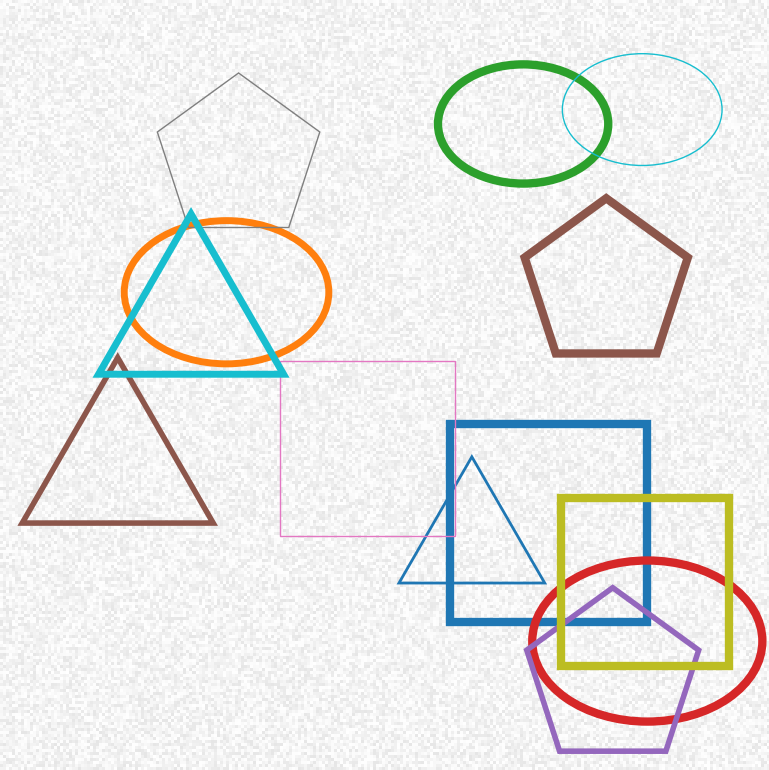[{"shape": "square", "thickness": 3, "radius": 0.64, "center": [0.713, 0.321]}, {"shape": "triangle", "thickness": 1, "radius": 0.55, "center": [0.613, 0.297]}, {"shape": "oval", "thickness": 2.5, "radius": 0.66, "center": [0.294, 0.62]}, {"shape": "oval", "thickness": 3, "radius": 0.55, "center": [0.679, 0.839]}, {"shape": "oval", "thickness": 3, "radius": 0.75, "center": [0.841, 0.167]}, {"shape": "pentagon", "thickness": 2, "radius": 0.59, "center": [0.796, 0.119]}, {"shape": "triangle", "thickness": 2, "radius": 0.72, "center": [0.153, 0.392]}, {"shape": "pentagon", "thickness": 3, "radius": 0.56, "center": [0.787, 0.631]}, {"shape": "square", "thickness": 0.5, "radius": 0.57, "center": [0.477, 0.418]}, {"shape": "pentagon", "thickness": 0.5, "radius": 0.55, "center": [0.31, 0.794]}, {"shape": "square", "thickness": 3, "radius": 0.55, "center": [0.838, 0.244]}, {"shape": "oval", "thickness": 0.5, "radius": 0.52, "center": [0.834, 0.858]}, {"shape": "triangle", "thickness": 2.5, "radius": 0.69, "center": [0.248, 0.583]}]